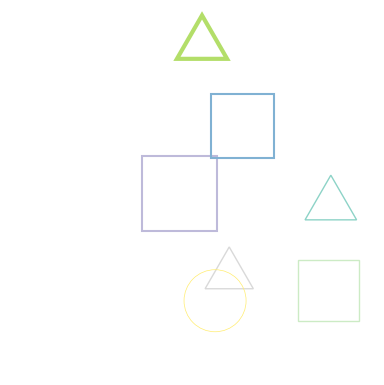[{"shape": "triangle", "thickness": 1, "radius": 0.39, "center": [0.859, 0.468]}, {"shape": "square", "thickness": 1.5, "radius": 0.48, "center": [0.467, 0.498]}, {"shape": "square", "thickness": 1.5, "radius": 0.41, "center": [0.63, 0.673]}, {"shape": "triangle", "thickness": 3, "radius": 0.38, "center": [0.525, 0.885]}, {"shape": "triangle", "thickness": 1, "radius": 0.36, "center": [0.595, 0.286]}, {"shape": "square", "thickness": 1, "radius": 0.4, "center": [0.853, 0.245]}, {"shape": "circle", "thickness": 0.5, "radius": 0.4, "center": [0.559, 0.219]}]